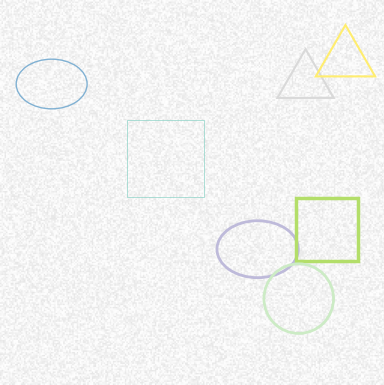[{"shape": "square", "thickness": 0.5, "radius": 0.5, "center": [0.429, 0.589]}, {"shape": "oval", "thickness": 2, "radius": 0.53, "center": [0.669, 0.353]}, {"shape": "oval", "thickness": 1, "radius": 0.46, "center": [0.134, 0.782]}, {"shape": "square", "thickness": 2.5, "radius": 0.41, "center": [0.85, 0.404]}, {"shape": "triangle", "thickness": 1.5, "radius": 0.42, "center": [0.794, 0.788]}, {"shape": "circle", "thickness": 2, "radius": 0.45, "center": [0.776, 0.224]}, {"shape": "triangle", "thickness": 1.5, "radius": 0.44, "center": [0.897, 0.846]}]